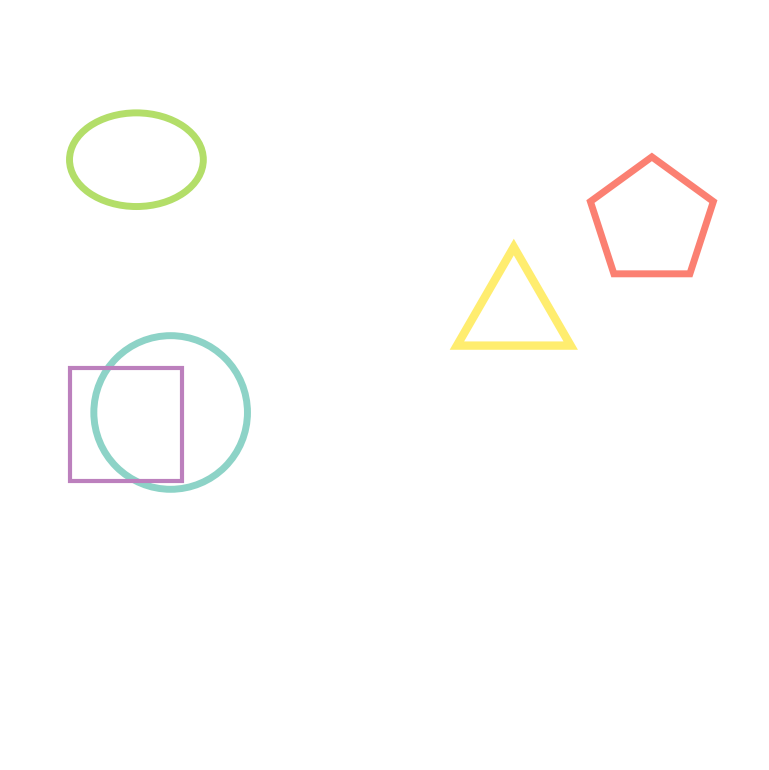[{"shape": "circle", "thickness": 2.5, "radius": 0.5, "center": [0.222, 0.464]}, {"shape": "pentagon", "thickness": 2.5, "radius": 0.42, "center": [0.847, 0.712]}, {"shape": "oval", "thickness": 2.5, "radius": 0.43, "center": [0.177, 0.793]}, {"shape": "square", "thickness": 1.5, "radius": 0.37, "center": [0.163, 0.449]}, {"shape": "triangle", "thickness": 3, "radius": 0.43, "center": [0.667, 0.594]}]